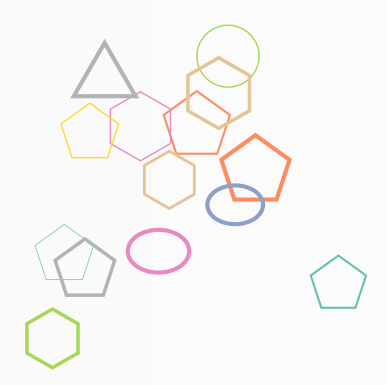[{"shape": "pentagon", "thickness": 1.5, "radius": 0.37, "center": [0.873, 0.261]}, {"shape": "pentagon", "thickness": 0.5, "radius": 0.4, "center": [0.166, 0.338]}, {"shape": "pentagon", "thickness": 1.5, "radius": 0.45, "center": [0.508, 0.673]}, {"shape": "pentagon", "thickness": 3, "radius": 0.46, "center": [0.659, 0.556]}, {"shape": "oval", "thickness": 3, "radius": 0.36, "center": [0.607, 0.468]}, {"shape": "oval", "thickness": 3, "radius": 0.4, "center": [0.409, 0.348]}, {"shape": "hexagon", "thickness": 1, "radius": 0.45, "center": [0.362, 0.672]}, {"shape": "circle", "thickness": 1, "radius": 0.4, "center": [0.588, 0.854]}, {"shape": "hexagon", "thickness": 2.5, "radius": 0.38, "center": [0.135, 0.121]}, {"shape": "pentagon", "thickness": 1, "radius": 0.39, "center": [0.232, 0.654]}, {"shape": "hexagon", "thickness": 2.5, "radius": 0.46, "center": [0.564, 0.758]}, {"shape": "hexagon", "thickness": 2, "radius": 0.37, "center": [0.437, 0.533]}, {"shape": "triangle", "thickness": 3, "radius": 0.46, "center": [0.27, 0.796]}, {"shape": "pentagon", "thickness": 2.5, "radius": 0.4, "center": [0.219, 0.299]}]